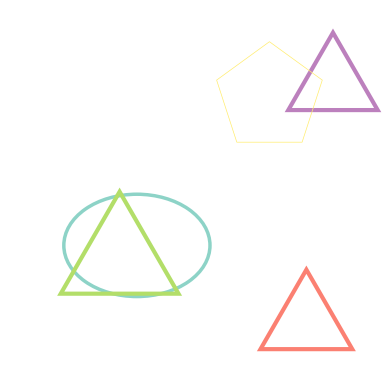[{"shape": "oval", "thickness": 2.5, "radius": 0.95, "center": [0.356, 0.363]}, {"shape": "triangle", "thickness": 3, "radius": 0.69, "center": [0.796, 0.162]}, {"shape": "triangle", "thickness": 3, "radius": 0.88, "center": [0.311, 0.325]}, {"shape": "triangle", "thickness": 3, "radius": 0.67, "center": [0.865, 0.781]}, {"shape": "pentagon", "thickness": 0.5, "radius": 0.72, "center": [0.7, 0.747]}]